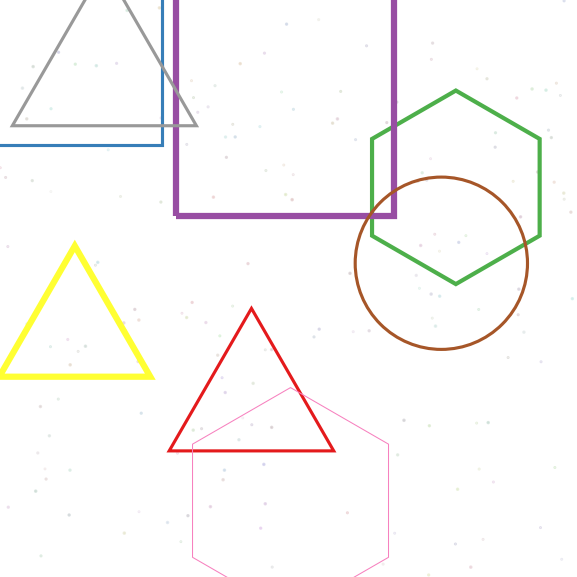[{"shape": "triangle", "thickness": 1.5, "radius": 0.82, "center": [0.435, 0.301]}, {"shape": "square", "thickness": 1.5, "radius": 0.74, "center": [0.133, 0.895]}, {"shape": "hexagon", "thickness": 2, "radius": 0.84, "center": [0.789, 0.675]}, {"shape": "square", "thickness": 3, "radius": 0.94, "center": [0.494, 0.814]}, {"shape": "triangle", "thickness": 3, "radius": 0.75, "center": [0.13, 0.422]}, {"shape": "circle", "thickness": 1.5, "radius": 0.75, "center": [0.764, 0.543]}, {"shape": "hexagon", "thickness": 0.5, "radius": 0.98, "center": [0.503, 0.132]}, {"shape": "triangle", "thickness": 1.5, "radius": 0.92, "center": [0.181, 0.873]}]